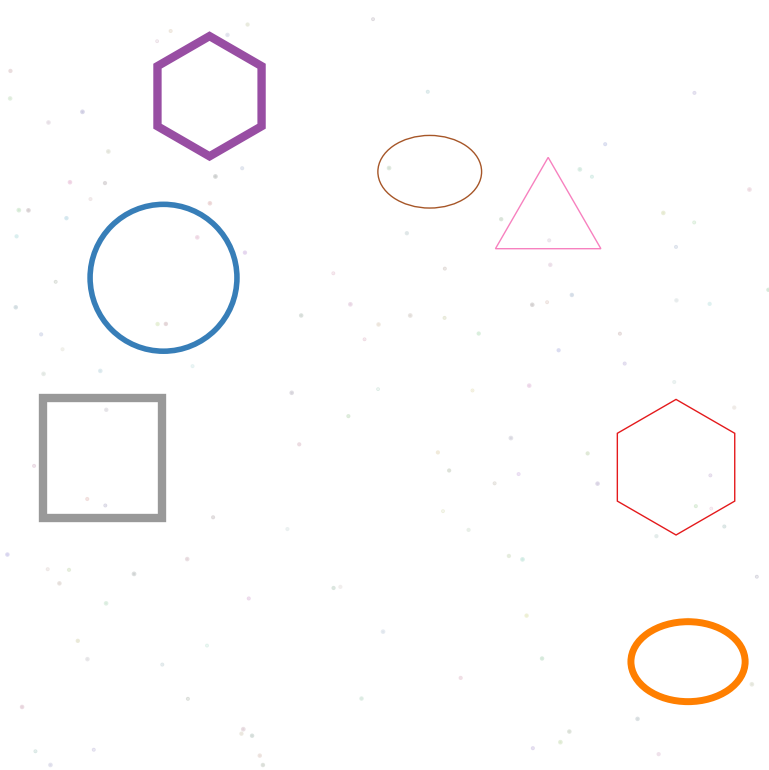[{"shape": "hexagon", "thickness": 0.5, "radius": 0.44, "center": [0.878, 0.393]}, {"shape": "circle", "thickness": 2, "radius": 0.48, "center": [0.212, 0.639]}, {"shape": "hexagon", "thickness": 3, "radius": 0.39, "center": [0.272, 0.875]}, {"shape": "oval", "thickness": 2.5, "radius": 0.37, "center": [0.894, 0.141]}, {"shape": "oval", "thickness": 0.5, "radius": 0.34, "center": [0.558, 0.777]}, {"shape": "triangle", "thickness": 0.5, "radius": 0.4, "center": [0.712, 0.717]}, {"shape": "square", "thickness": 3, "radius": 0.39, "center": [0.133, 0.406]}]